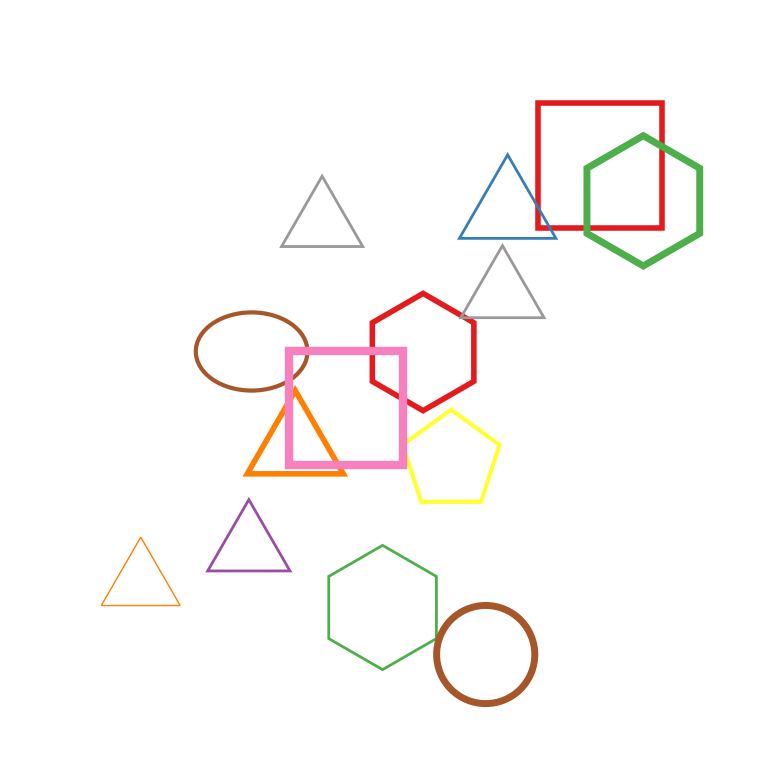[{"shape": "hexagon", "thickness": 2, "radius": 0.38, "center": [0.549, 0.543]}, {"shape": "square", "thickness": 2, "radius": 0.4, "center": [0.779, 0.785]}, {"shape": "triangle", "thickness": 1, "radius": 0.36, "center": [0.659, 0.727]}, {"shape": "hexagon", "thickness": 1, "radius": 0.4, "center": [0.497, 0.211]}, {"shape": "hexagon", "thickness": 2.5, "radius": 0.42, "center": [0.836, 0.739]}, {"shape": "triangle", "thickness": 1, "radius": 0.31, "center": [0.323, 0.289]}, {"shape": "triangle", "thickness": 2, "radius": 0.36, "center": [0.383, 0.421]}, {"shape": "triangle", "thickness": 0.5, "radius": 0.3, "center": [0.183, 0.243]}, {"shape": "pentagon", "thickness": 1.5, "radius": 0.33, "center": [0.586, 0.402]}, {"shape": "circle", "thickness": 2.5, "radius": 0.32, "center": [0.631, 0.15]}, {"shape": "oval", "thickness": 1.5, "radius": 0.36, "center": [0.327, 0.544]}, {"shape": "square", "thickness": 3, "radius": 0.37, "center": [0.449, 0.47]}, {"shape": "triangle", "thickness": 1, "radius": 0.31, "center": [0.652, 0.619]}, {"shape": "triangle", "thickness": 1, "radius": 0.3, "center": [0.418, 0.71]}]